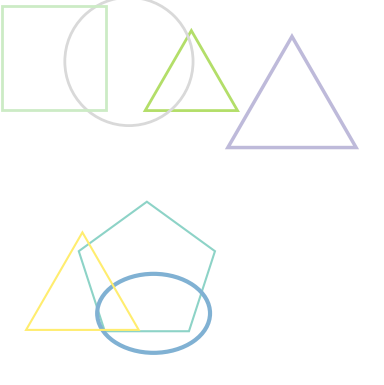[{"shape": "pentagon", "thickness": 1.5, "radius": 0.93, "center": [0.381, 0.29]}, {"shape": "triangle", "thickness": 2.5, "radius": 0.96, "center": [0.758, 0.713]}, {"shape": "oval", "thickness": 3, "radius": 0.73, "center": [0.399, 0.186]}, {"shape": "triangle", "thickness": 2, "radius": 0.69, "center": [0.497, 0.782]}, {"shape": "circle", "thickness": 2, "radius": 0.83, "center": [0.335, 0.84]}, {"shape": "square", "thickness": 2, "radius": 0.68, "center": [0.14, 0.849]}, {"shape": "triangle", "thickness": 1.5, "radius": 0.84, "center": [0.214, 0.228]}]